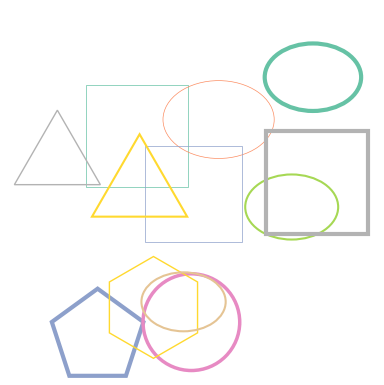[{"shape": "oval", "thickness": 3, "radius": 0.63, "center": [0.813, 0.799]}, {"shape": "square", "thickness": 0.5, "radius": 0.66, "center": [0.355, 0.647]}, {"shape": "oval", "thickness": 0.5, "radius": 0.72, "center": [0.568, 0.689]}, {"shape": "square", "thickness": 0.5, "radius": 0.62, "center": [0.503, 0.496]}, {"shape": "pentagon", "thickness": 3, "radius": 0.63, "center": [0.254, 0.125]}, {"shape": "circle", "thickness": 2.5, "radius": 0.63, "center": [0.497, 0.163]}, {"shape": "oval", "thickness": 1.5, "radius": 0.6, "center": [0.758, 0.462]}, {"shape": "hexagon", "thickness": 1, "radius": 0.66, "center": [0.399, 0.202]}, {"shape": "triangle", "thickness": 1.5, "radius": 0.71, "center": [0.363, 0.509]}, {"shape": "oval", "thickness": 1.5, "radius": 0.55, "center": [0.477, 0.216]}, {"shape": "triangle", "thickness": 1, "radius": 0.64, "center": [0.149, 0.585]}, {"shape": "square", "thickness": 3, "radius": 0.67, "center": [0.823, 0.526]}]